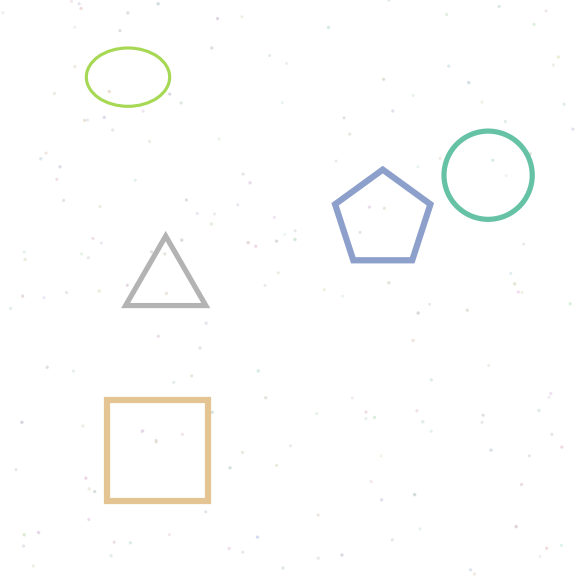[{"shape": "circle", "thickness": 2.5, "radius": 0.38, "center": [0.845, 0.696]}, {"shape": "pentagon", "thickness": 3, "radius": 0.43, "center": [0.663, 0.619]}, {"shape": "oval", "thickness": 1.5, "radius": 0.36, "center": [0.222, 0.866]}, {"shape": "square", "thickness": 3, "radius": 0.44, "center": [0.272, 0.219]}, {"shape": "triangle", "thickness": 2.5, "radius": 0.4, "center": [0.287, 0.51]}]